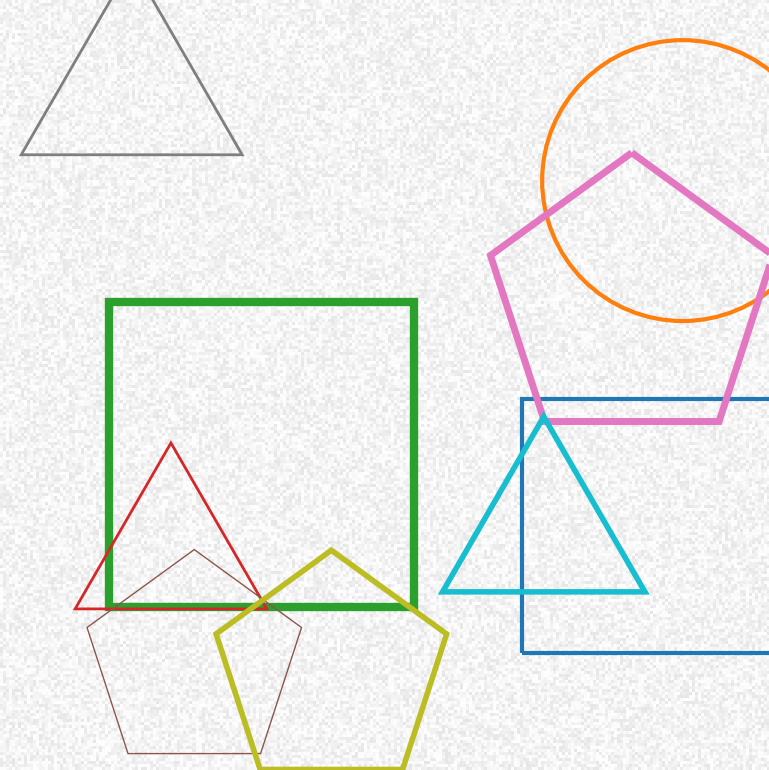[{"shape": "square", "thickness": 1.5, "radius": 0.83, "center": [0.844, 0.317]}, {"shape": "circle", "thickness": 1.5, "radius": 0.91, "center": [0.886, 0.765]}, {"shape": "square", "thickness": 3, "radius": 0.99, "center": [0.339, 0.41]}, {"shape": "triangle", "thickness": 1, "radius": 0.72, "center": [0.222, 0.281]}, {"shape": "pentagon", "thickness": 0.5, "radius": 0.73, "center": [0.252, 0.14]}, {"shape": "pentagon", "thickness": 2.5, "radius": 0.96, "center": [0.82, 0.609]}, {"shape": "triangle", "thickness": 1, "radius": 0.83, "center": [0.171, 0.882]}, {"shape": "pentagon", "thickness": 2, "radius": 0.79, "center": [0.43, 0.128]}, {"shape": "triangle", "thickness": 2, "radius": 0.76, "center": [0.706, 0.307]}]